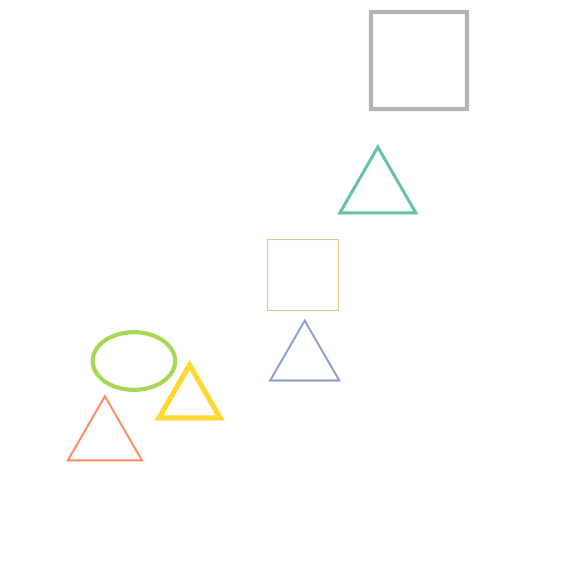[{"shape": "triangle", "thickness": 1.5, "radius": 0.38, "center": [0.654, 0.668]}, {"shape": "triangle", "thickness": 1, "radius": 0.37, "center": [0.182, 0.239]}, {"shape": "triangle", "thickness": 1, "radius": 0.35, "center": [0.528, 0.375]}, {"shape": "oval", "thickness": 2, "radius": 0.36, "center": [0.232, 0.374]}, {"shape": "triangle", "thickness": 2.5, "radius": 0.31, "center": [0.328, 0.306]}, {"shape": "square", "thickness": 0.5, "radius": 0.31, "center": [0.523, 0.524]}, {"shape": "square", "thickness": 2, "radius": 0.42, "center": [0.725, 0.894]}]